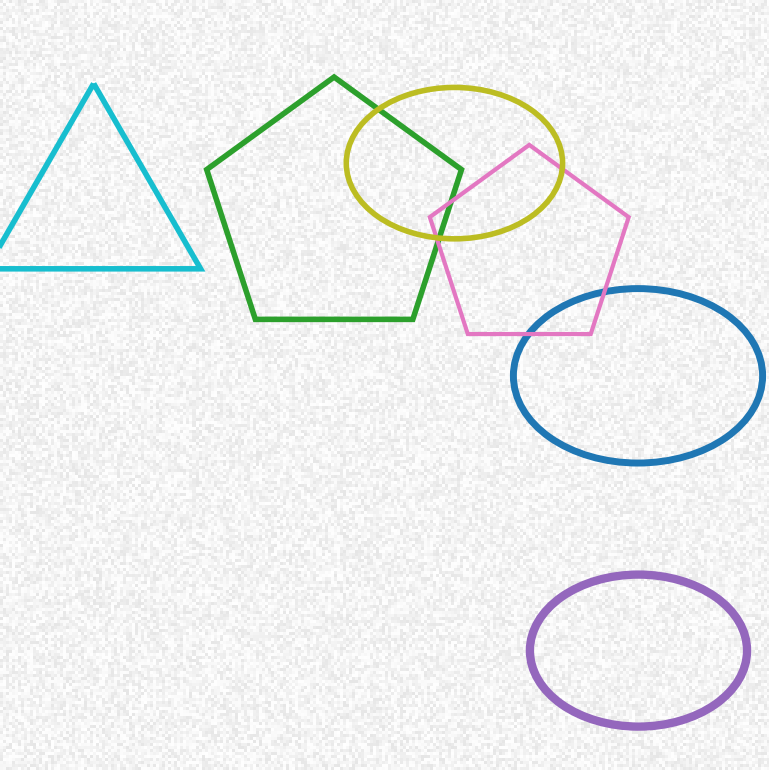[{"shape": "oval", "thickness": 2.5, "radius": 0.81, "center": [0.829, 0.512]}, {"shape": "pentagon", "thickness": 2, "radius": 0.87, "center": [0.434, 0.726]}, {"shape": "oval", "thickness": 3, "radius": 0.71, "center": [0.829, 0.155]}, {"shape": "pentagon", "thickness": 1.5, "radius": 0.68, "center": [0.687, 0.676]}, {"shape": "oval", "thickness": 2, "radius": 0.7, "center": [0.59, 0.788]}, {"shape": "triangle", "thickness": 2, "radius": 0.8, "center": [0.122, 0.731]}]